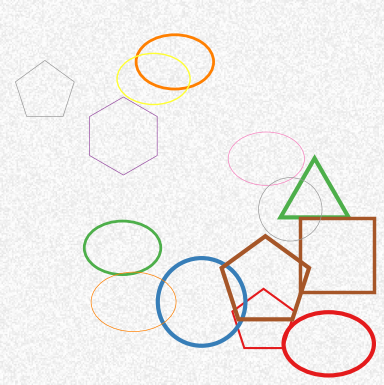[{"shape": "pentagon", "thickness": 1.5, "radius": 0.43, "center": [0.685, 0.165]}, {"shape": "oval", "thickness": 3, "radius": 0.59, "center": [0.854, 0.107]}, {"shape": "circle", "thickness": 3, "radius": 0.57, "center": [0.524, 0.216]}, {"shape": "oval", "thickness": 2, "radius": 0.5, "center": [0.318, 0.356]}, {"shape": "triangle", "thickness": 3, "radius": 0.51, "center": [0.817, 0.486]}, {"shape": "hexagon", "thickness": 0.5, "radius": 0.51, "center": [0.321, 0.647]}, {"shape": "oval", "thickness": 2, "radius": 0.5, "center": [0.454, 0.839]}, {"shape": "oval", "thickness": 0.5, "radius": 0.55, "center": [0.347, 0.216]}, {"shape": "oval", "thickness": 1, "radius": 0.47, "center": [0.399, 0.795]}, {"shape": "square", "thickness": 2.5, "radius": 0.48, "center": [0.875, 0.337]}, {"shape": "pentagon", "thickness": 3, "radius": 0.6, "center": [0.689, 0.267]}, {"shape": "oval", "thickness": 0.5, "radius": 0.5, "center": [0.692, 0.588]}, {"shape": "circle", "thickness": 0.5, "radius": 0.41, "center": [0.754, 0.456]}, {"shape": "pentagon", "thickness": 0.5, "radius": 0.4, "center": [0.116, 0.763]}]